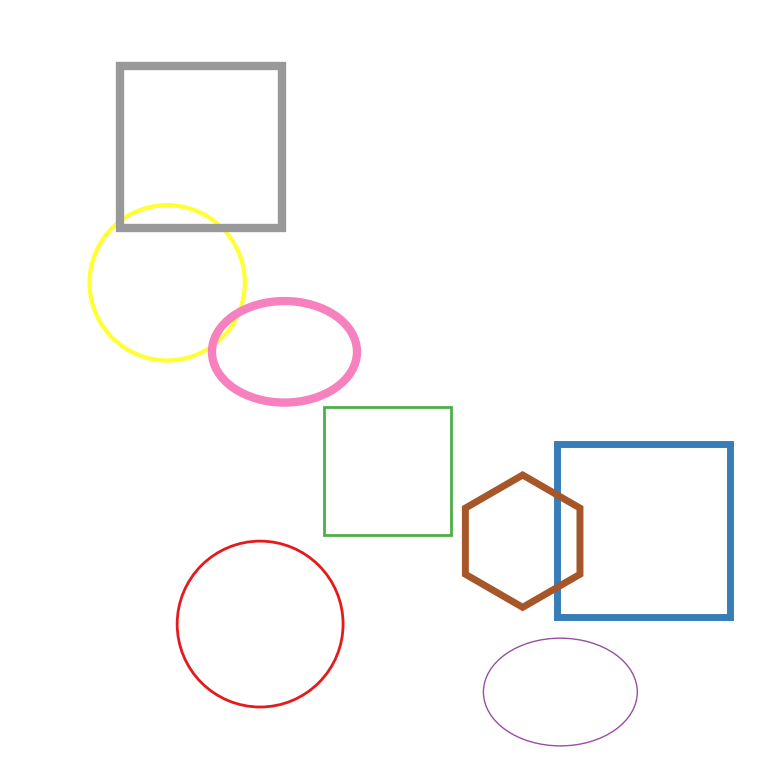[{"shape": "circle", "thickness": 1, "radius": 0.54, "center": [0.338, 0.19]}, {"shape": "square", "thickness": 2.5, "radius": 0.56, "center": [0.836, 0.311]}, {"shape": "square", "thickness": 1, "radius": 0.41, "center": [0.503, 0.388]}, {"shape": "oval", "thickness": 0.5, "radius": 0.5, "center": [0.728, 0.101]}, {"shape": "circle", "thickness": 1.5, "radius": 0.5, "center": [0.217, 0.633]}, {"shape": "hexagon", "thickness": 2.5, "radius": 0.43, "center": [0.679, 0.297]}, {"shape": "oval", "thickness": 3, "radius": 0.47, "center": [0.369, 0.543]}, {"shape": "square", "thickness": 3, "radius": 0.53, "center": [0.261, 0.809]}]